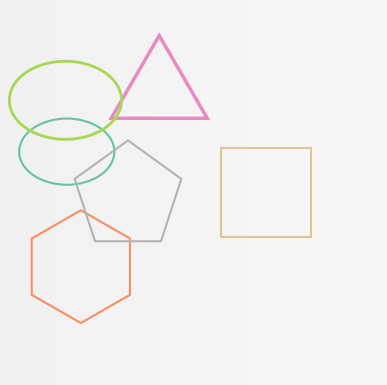[{"shape": "oval", "thickness": 1.5, "radius": 0.61, "center": [0.172, 0.606]}, {"shape": "hexagon", "thickness": 1.5, "radius": 0.73, "center": [0.209, 0.307]}, {"shape": "triangle", "thickness": 2.5, "radius": 0.72, "center": [0.411, 0.764]}, {"shape": "oval", "thickness": 2, "radius": 0.72, "center": [0.169, 0.74]}, {"shape": "square", "thickness": 1.5, "radius": 0.58, "center": [0.686, 0.5]}, {"shape": "pentagon", "thickness": 1.5, "radius": 0.72, "center": [0.33, 0.491]}]